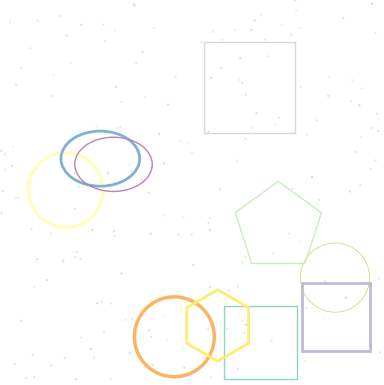[{"shape": "square", "thickness": 1, "radius": 0.47, "center": [0.676, 0.109]}, {"shape": "circle", "thickness": 2, "radius": 0.49, "center": [0.171, 0.507]}, {"shape": "square", "thickness": 2, "radius": 0.44, "center": [0.874, 0.176]}, {"shape": "oval", "thickness": 2, "radius": 0.51, "center": [0.261, 0.588]}, {"shape": "circle", "thickness": 2.5, "radius": 0.52, "center": [0.453, 0.125]}, {"shape": "circle", "thickness": 0.5, "radius": 0.45, "center": [0.87, 0.279]}, {"shape": "square", "thickness": 1, "radius": 0.59, "center": [0.647, 0.772]}, {"shape": "oval", "thickness": 1, "radius": 0.5, "center": [0.295, 0.573]}, {"shape": "pentagon", "thickness": 1, "radius": 0.59, "center": [0.723, 0.411]}, {"shape": "hexagon", "thickness": 2, "radius": 0.46, "center": [0.565, 0.155]}]